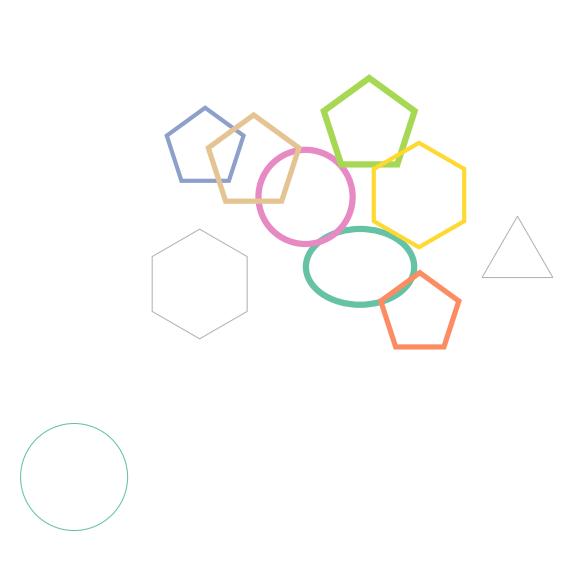[{"shape": "circle", "thickness": 0.5, "radius": 0.46, "center": [0.128, 0.173]}, {"shape": "oval", "thickness": 3, "radius": 0.47, "center": [0.623, 0.537]}, {"shape": "pentagon", "thickness": 2.5, "radius": 0.36, "center": [0.727, 0.456]}, {"shape": "pentagon", "thickness": 2, "radius": 0.35, "center": [0.355, 0.743]}, {"shape": "circle", "thickness": 3, "radius": 0.41, "center": [0.529, 0.658]}, {"shape": "pentagon", "thickness": 3, "radius": 0.41, "center": [0.639, 0.781]}, {"shape": "hexagon", "thickness": 2, "radius": 0.45, "center": [0.726, 0.661]}, {"shape": "pentagon", "thickness": 2.5, "radius": 0.41, "center": [0.439, 0.718]}, {"shape": "triangle", "thickness": 0.5, "radius": 0.35, "center": [0.896, 0.554]}, {"shape": "hexagon", "thickness": 0.5, "radius": 0.47, "center": [0.346, 0.507]}]